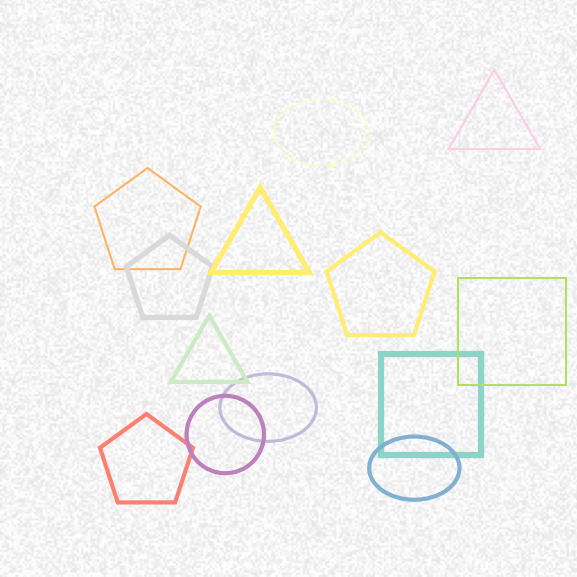[{"shape": "square", "thickness": 3, "radius": 0.44, "center": [0.747, 0.299]}, {"shape": "oval", "thickness": 0.5, "radius": 0.41, "center": [0.556, 0.77]}, {"shape": "oval", "thickness": 1.5, "radius": 0.42, "center": [0.464, 0.293]}, {"shape": "pentagon", "thickness": 2, "radius": 0.42, "center": [0.254, 0.198]}, {"shape": "oval", "thickness": 2, "radius": 0.39, "center": [0.717, 0.189]}, {"shape": "pentagon", "thickness": 1, "radius": 0.48, "center": [0.256, 0.611]}, {"shape": "square", "thickness": 1, "radius": 0.47, "center": [0.887, 0.425]}, {"shape": "triangle", "thickness": 1, "radius": 0.46, "center": [0.856, 0.787]}, {"shape": "pentagon", "thickness": 2.5, "radius": 0.39, "center": [0.294, 0.513]}, {"shape": "circle", "thickness": 2, "radius": 0.34, "center": [0.39, 0.247]}, {"shape": "triangle", "thickness": 2, "radius": 0.38, "center": [0.362, 0.376]}, {"shape": "triangle", "thickness": 2.5, "radius": 0.49, "center": [0.451, 0.576]}, {"shape": "pentagon", "thickness": 2, "radius": 0.49, "center": [0.659, 0.499]}]